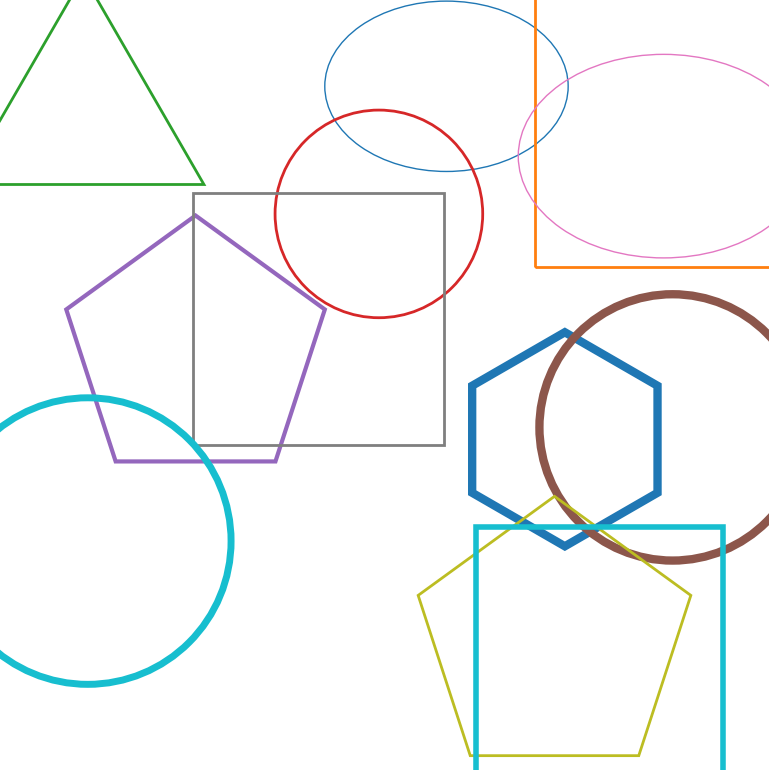[{"shape": "hexagon", "thickness": 3, "radius": 0.69, "center": [0.734, 0.43]}, {"shape": "oval", "thickness": 0.5, "radius": 0.79, "center": [0.58, 0.888]}, {"shape": "square", "thickness": 1, "radius": 0.97, "center": [0.888, 0.846]}, {"shape": "triangle", "thickness": 1, "radius": 0.9, "center": [0.108, 0.851]}, {"shape": "circle", "thickness": 1, "radius": 0.67, "center": [0.492, 0.722]}, {"shape": "pentagon", "thickness": 1.5, "radius": 0.88, "center": [0.254, 0.544]}, {"shape": "circle", "thickness": 3, "radius": 0.86, "center": [0.873, 0.445]}, {"shape": "oval", "thickness": 0.5, "radius": 0.94, "center": [0.862, 0.797]}, {"shape": "square", "thickness": 1, "radius": 0.82, "center": [0.414, 0.585]}, {"shape": "pentagon", "thickness": 1, "radius": 0.93, "center": [0.72, 0.169]}, {"shape": "circle", "thickness": 2.5, "radius": 0.93, "center": [0.114, 0.297]}, {"shape": "square", "thickness": 2, "radius": 0.8, "center": [0.779, 0.155]}]